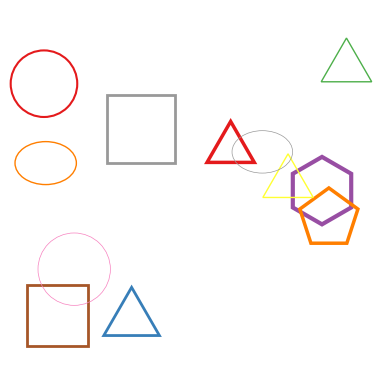[{"shape": "circle", "thickness": 1.5, "radius": 0.43, "center": [0.114, 0.783]}, {"shape": "triangle", "thickness": 2.5, "radius": 0.35, "center": [0.599, 0.614]}, {"shape": "triangle", "thickness": 2, "radius": 0.42, "center": [0.342, 0.17]}, {"shape": "triangle", "thickness": 1, "radius": 0.38, "center": [0.9, 0.825]}, {"shape": "hexagon", "thickness": 3, "radius": 0.44, "center": [0.836, 0.505]}, {"shape": "pentagon", "thickness": 2.5, "radius": 0.4, "center": [0.854, 0.432]}, {"shape": "oval", "thickness": 1, "radius": 0.4, "center": [0.119, 0.576]}, {"shape": "triangle", "thickness": 1, "radius": 0.38, "center": [0.748, 0.525]}, {"shape": "square", "thickness": 2, "radius": 0.4, "center": [0.149, 0.18]}, {"shape": "circle", "thickness": 0.5, "radius": 0.47, "center": [0.193, 0.301]}, {"shape": "oval", "thickness": 0.5, "radius": 0.39, "center": [0.681, 0.606]}, {"shape": "square", "thickness": 2, "radius": 0.44, "center": [0.367, 0.665]}]